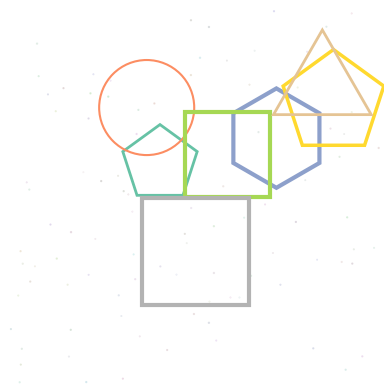[{"shape": "pentagon", "thickness": 2, "radius": 0.51, "center": [0.416, 0.575]}, {"shape": "circle", "thickness": 1.5, "radius": 0.62, "center": [0.381, 0.721]}, {"shape": "hexagon", "thickness": 3, "radius": 0.65, "center": [0.718, 0.641]}, {"shape": "square", "thickness": 3, "radius": 0.55, "center": [0.591, 0.599]}, {"shape": "pentagon", "thickness": 2.5, "radius": 0.69, "center": [0.866, 0.734]}, {"shape": "triangle", "thickness": 2, "radius": 0.73, "center": [0.837, 0.776]}, {"shape": "square", "thickness": 3, "radius": 0.7, "center": [0.507, 0.347]}]